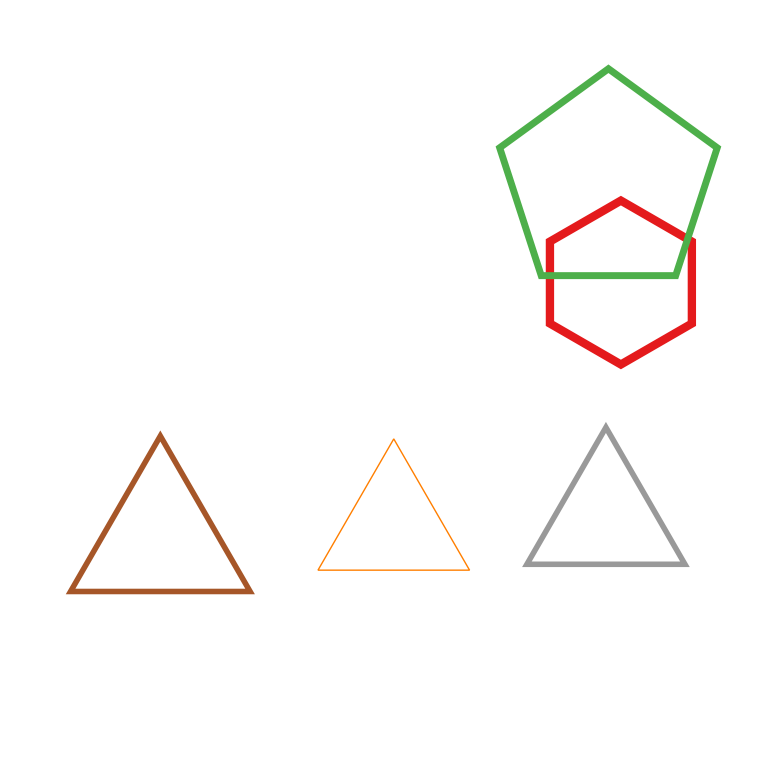[{"shape": "hexagon", "thickness": 3, "radius": 0.53, "center": [0.806, 0.633]}, {"shape": "pentagon", "thickness": 2.5, "radius": 0.74, "center": [0.79, 0.762]}, {"shape": "triangle", "thickness": 0.5, "radius": 0.57, "center": [0.511, 0.316]}, {"shape": "triangle", "thickness": 2, "radius": 0.67, "center": [0.208, 0.299]}, {"shape": "triangle", "thickness": 2, "radius": 0.59, "center": [0.787, 0.326]}]